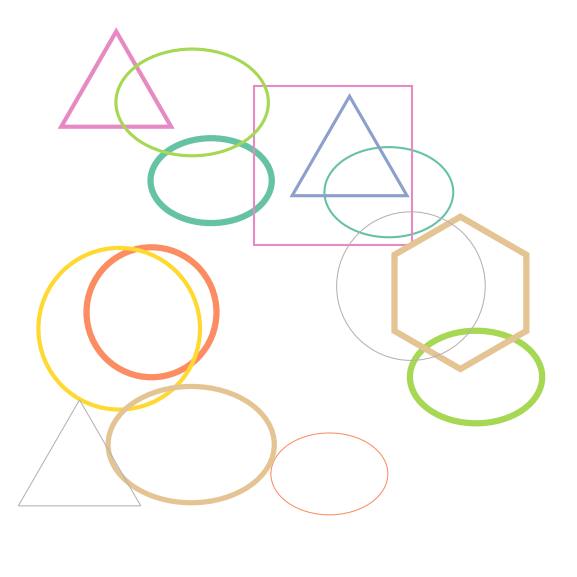[{"shape": "oval", "thickness": 3, "radius": 0.52, "center": [0.366, 0.686]}, {"shape": "oval", "thickness": 1, "radius": 0.56, "center": [0.673, 0.666]}, {"shape": "circle", "thickness": 3, "radius": 0.56, "center": [0.262, 0.458]}, {"shape": "oval", "thickness": 0.5, "radius": 0.51, "center": [0.57, 0.179]}, {"shape": "triangle", "thickness": 1.5, "radius": 0.57, "center": [0.605, 0.718]}, {"shape": "square", "thickness": 1, "radius": 0.69, "center": [0.577, 0.713]}, {"shape": "triangle", "thickness": 2, "radius": 0.55, "center": [0.201, 0.835]}, {"shape": "oval", "thickness": 3, "radius": 0.57, "center": [0.824, 0.346]}, {"shape": "oval", "thickness": 1.5, "radius": 0.66, "center": [0.333, 0.822]}, {"shape": "circle", "thickness": 2, "radius": 0.7, "center": [0.206, 0.43]}, {"shape": "oval", "thickness": 2.5, "radius": 0.72, "center": [0.331, 0.229]}, {"shape": "hexagon", "thickness": 3, "radius": 0.66, "center": [0.797, 0.492]}, {"shape": "circle", "thickness": 0.5, "radius": 0.64, "center": [0.712, 0.504]}, {"shape": "triangle", "thickness": 0.5, "radius": 0.61, "center": [0.138, 0.184]}]